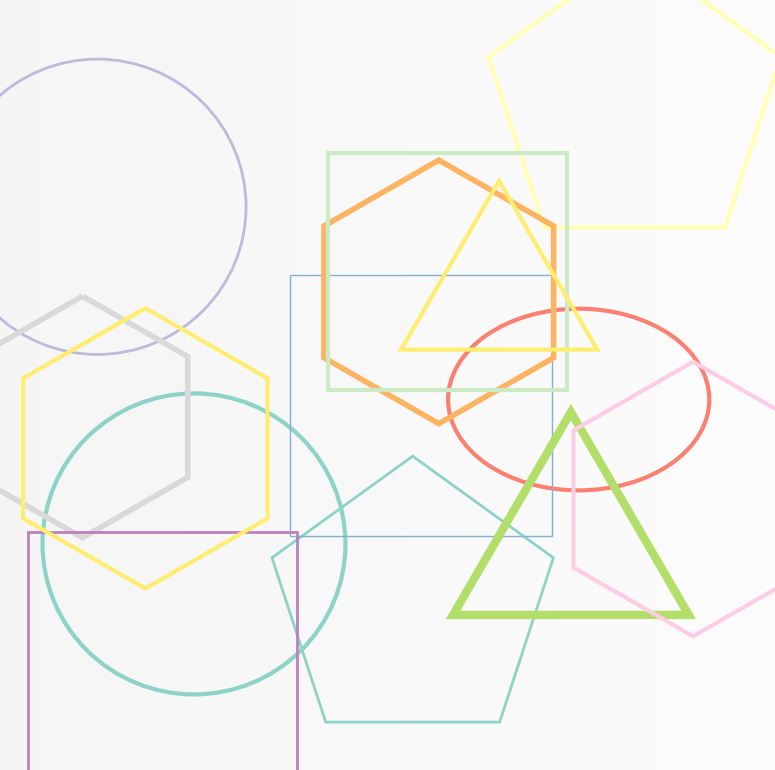[{"shape": "pentagon", "thickness": 1, "radius": 0.95, "center": [0.533, 0.217]}, {"shape": "circle", "thickness": 1.5, "radius": 0.98, "center": [0.25, 0.294]}, {"shape": "pentagon", "thickness": 1.5, "radius": 0.99, "center": [0.819, 0.865]}, {"shape": "circle", "thickness": 1, "radius": 0.96, "center": [0.126, 0.731]}, {"shape": "oval", "thickness": 1.5, "radius": 0.84, "center": [0.747, 0.481]}, {"shape": "square", "thickness": 0.5, "radius": 0.85, "center": [0.544, 0.473]}, {"shape": "hexagon", "thickness": 2, "radius": 0.86, "center": [0.566, 0.621]}, {"shape": "triangle", "thickness": 3, "radius": 0.88, "center": [0.737, 0.289]}, {"shape": "hexagon", "thickness": 1.5, "radius": 0.89, "center": [0.894, 0.352]}, {"shape": "hexagon", "thickness": 2, "radius": 0.78, "center": [0.106, 0.459]}, {"shape": "square", "thickness": 1, "radius": 0.87, "center": [0.21, 0.135]}, {"shape": "square", "thickness": 1.5, "radius": 0.77, "center": [0.578, 0.647]}, {"shape": "hexagon", "thickness": 1.5, "radius": 0.91, "center": [0.188, 0.418]}, {"shape": "triangle", "thickness": 1.5, "radius": 0.73, "center": [0.644, 0.619]}]